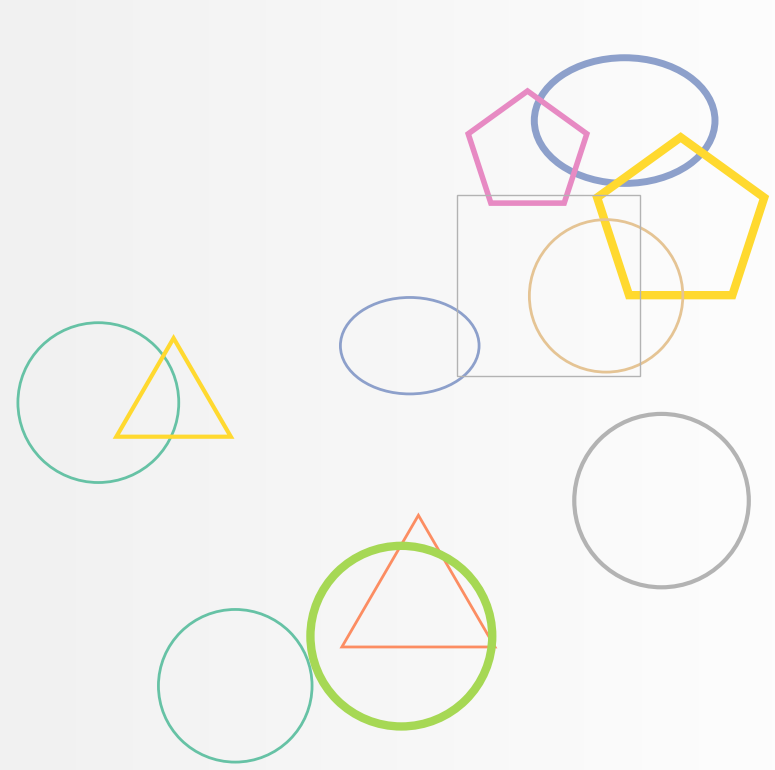[{"shape": "circle", "thickness": 1, "radius": 0.5, "center": [0.304, 0.109]}, {"shape": "circle", "thickness": 1, "radius": 0.52, "center": [0.127, 0.477]}, {"shape": "triangle", "thickness": 1, "radius": 0.57, "center": [0.54, 0.217]}, {"shape": "oval", "thickness": 2.5, "radius": 0.58, "center": [0.806, 0.843]}, {"shape": "oval", "thickness": 1, "radius": 0.45, "center": [0.529, 0.551]}, {"shape": "pentagon", "thickness": 2, "radius": 0.4, "center": [0.681, 0.801]}, {"shape": "circle", "thickness": 3, "radius": 0.59, "center": [0.518, 0.174]}, {"shape": "triangle", "thickness": 1.5, "radius": 0.43, "center": [0.224, 0.476]}, {"shape": "pentagon", "thickness": 3, "radius": 0.57, "center": [0.878, 0.708]}, {"shape": "circle", "thickness": 1, "radius": 0.5, "center": [0.782, 0.616]}, {"shape": "square", "thickness": 0.5, "radius": 0.59, "center": [0.708, 0.629]}, {"shape": "circle", "thickness": 1.5, "radius": 0.56, "center": [0.854, 0.35]}]